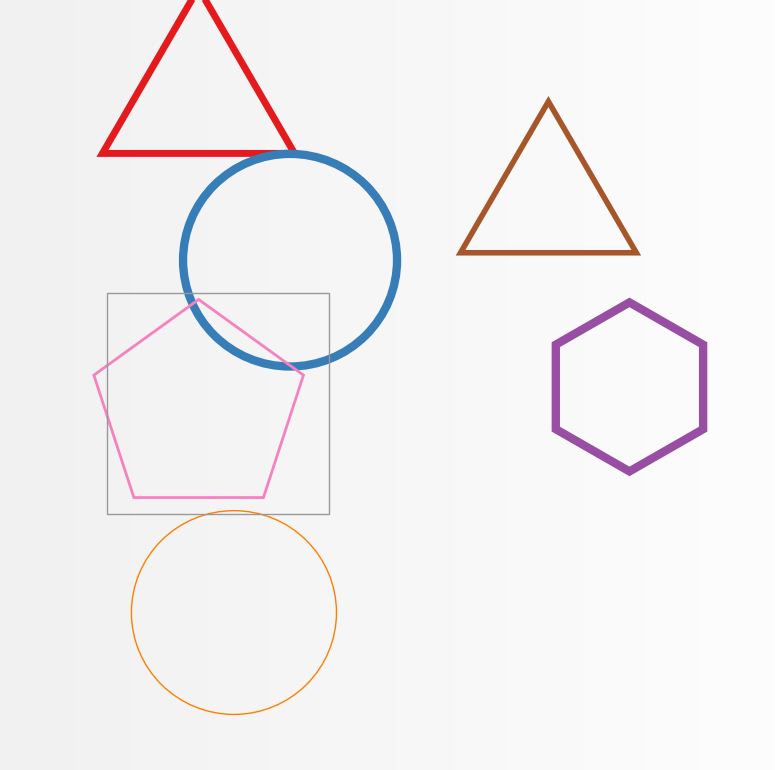[{"shape": "triangle", "thickness": 2.5, "radius": 0.72, "center": [0.256, 0.872]}, {"shape": "circle", "thickness": 3, "radius": 0.69, "center": [0.374, 0.662]}, {"shape": "hexagon", "thickness": 3, "radius": 0.55, "center": [0.812, 0.498]}, {"shape": "circle", "thickness": 0.5, "radius": 0.66, "center": [0.302, 0.204]}, {"shape": "triangle", "thickness": 2, "radius": 0.65, "center": [0.708, 0.737]}, {"shape": "pentagon", "thickness": 1, "radius": 0.71, "center": [0.256, 0.469]}, {"shape": "square", "thickness": 0.5, "radius": 0.72, "center": [0.282, 0.476]}]